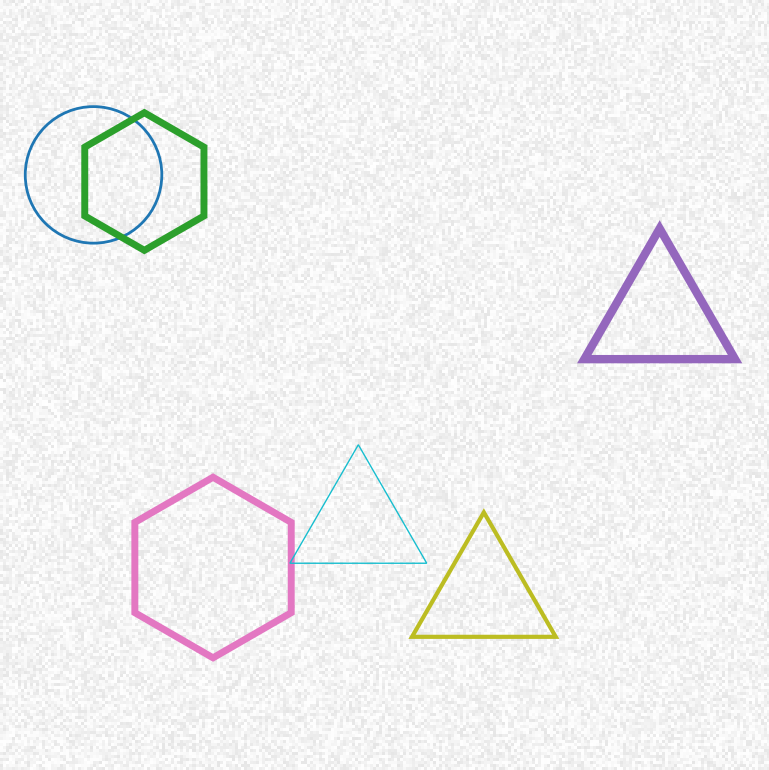[{"shape": "circle", "thickness": 1, "radius": 0.44, "center": [0.121, 0.773]}, {"shape": "hexagon", "thickness": 2.5, "radius": 0.45, "center": [0.187, 0.764]}, {"shape": "triangle", "thickness": 3, "radius": 0.57, "center": [0.857, 0.59]}, {"shape": "hexagon", "thickness": 2.5, "radius": 0.59, "center": [0.277, 0.263]}, {"shape": "triangle", "thickness": 1.5, "radius": 0.54, "center": [0.628, 0.227]}, {"shape": "triangle", "thickness": 0.5, "radius": 0.51, "center": [0.465, 0.32]}]